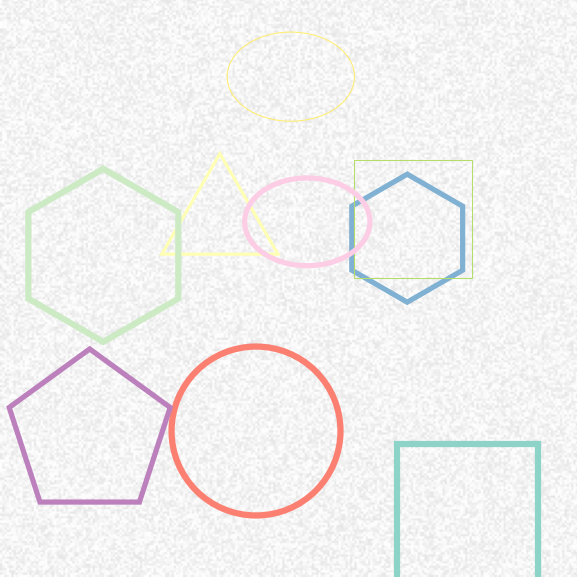[{"shape": "square", "thickness": 3, "radius": 0.61, "center": [0.81, 0.108]}, {"shape": "triangle", "thickness": 1.5, "radius": 0.58, "center": [0.381, 0.617]}, {"shape": "circle", "thickness": 3, "radius": 0.73, "center": [0.443, 0.253]}, {"shape": "hexagon", "thickness": 2.5, "radius": 0.55, "center": [0.705, 0.587]}, {"shape": "square", "thickness": 0.5, "radius": 0.51, "center": [0.715, 0.62]}, {"shape": "oval", "thickness": 2.5, "radius": 0.54, "center": [0.532, 0.615]}, {"shape": "pentagon", "thickness": 2.5, "radius": 0.73, "center": [0.155, 0.248]}, {"shape": "hexagon", "thickness": 3, "radius": 0.75, "center": [0.179, 0.557]}, {"shape": "oval", "thickness": 0.5, "radius": 0.55, "center": [0.504, 0.866]}]